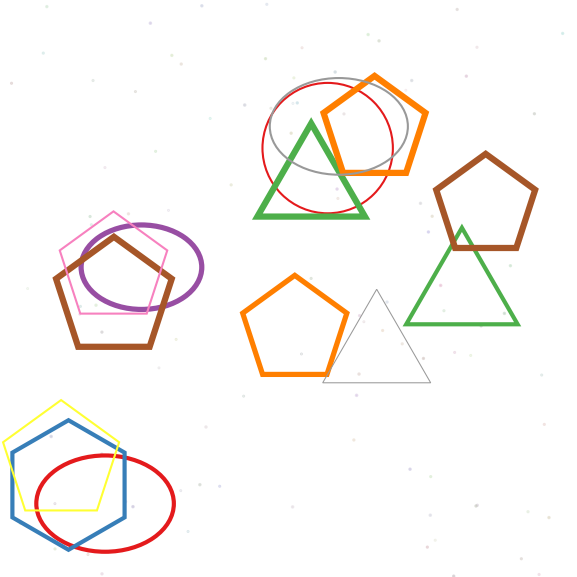[{"shape": "oval", "thickness": 2, "radius": 0.6, "center": [0.182, 0.127]}, {"shape": "circle", "thickness": 1, "radius": 0.56, "center": [0.567, 0.743]}, {"shape": "hexagon", "thickness": 2, "radius": 0.56, "center": [0.119, 0.159]}, {"shape": "triangle", "thickness": 2, "radius": 0.56, "center": [0.8, 0.493]}, {"shape": "triangle", "thickness": 3, "radius": 0.54, "center": [0.539, 0.678]}, {"shape": "oval", "thickness": 2.5, "radius": 0.52, "center": [0.245, 0.536]}, {"shape": "pentagon", "thickness": 3, "radius": 0.46, "center": [0.649, 0.775]}, {"shape": "pentagon", "thickness": 2.5, "radius": 0.47, "center": [0.51, 0.428]}, {"shape": "pentagon", "thickness": 1, "radius": 0.53, "center": [0.106, 0.201]}, {"shape": "pentagon", "thickness": 3, "radius": 0.53, "center": [0.197, 0.484]}, {"shape": "pentagon", "thickness": 3, "radius": 0.45, "center": [0.841, 0.643]}, {"shape": "pentagon", "thickness": 1, "radius": 0.49, "center": [0.197, 0.535]}, {"shape": "oval", "thickness": 1, "radius": 0.6, "center": [0.587, 0.78]}, {"shape": "triangle", "thickness": 0.5, "radius": 0.54, "center": [0.652, 0.39]}]